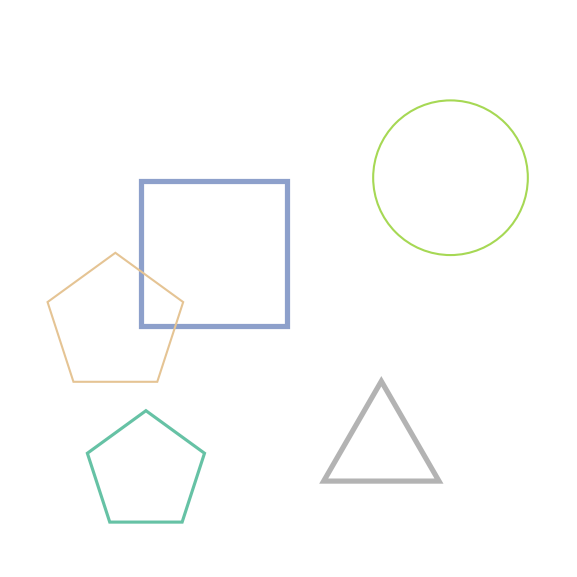[{"shape": "pentagon", "thickness": 1.5, "radius": 0.53, "center": [0.253, 0.181]}, {"shape": "square", "thickness": 2.5, "radius": 0.63, "center": [0.371, 0.561]}, {"shape": "circle", "thickness": 1, "radius": 0.67, "center": [0.78, 0.691]}, {"shape": "pentagon", "thickness": 1, "radius": 0.62, "center": [0.2, 0.438]}, {"shape": "triangle", "thickness": 2.5, "radius": 0.58, "center": [0.66, 0.224]}]